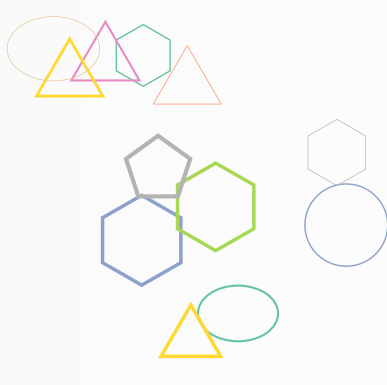[{"shape": "hexagon", "thickness": 1, "radius": 0.4, "center": [0.37, 0.856]}, {"shape": "oval", "thickness": 1.5, "radius": 0.52, "center": [0.614, 0.186]}, {"shape": "triangle", "thickness": 0.5, "radius": 0.51, "center": [0.483, 0.78]}, {"shape": "circle", "thickness": 1, "radius": 0.53, "center": [0.894, 0.415]}, {"shape": "hexagon", "thickness": 2.5, "radius": 0.58, "center": [0.366, 0.376]}, {"shape": "triangle", "thickness": 1.5, "radius": 0.51, "center": [0.272, 0.842]}, {"shape": "hexagon", "thickness": 2.5, "radius": 0.57, "center": [0.557, 0.463]}, {"shape": "triangle", "thickness": 2.5, "radius": 0.44, "center": [0.493, 0.119]}, {"shape": "triangle", "thickness": 2, "radius": 0.49, "center": [0.18, 0.8]}, {"shape": "oval", "thickness": 0.5, "radius": 0.6, "center": [0.138, 0.873]}, {"shape": "hexagon", "thickness": 0.5, "radius": 0.43, "center": [0.869, 0.604]}, {"shape": "pentagon", "thickness": 3, "radius": 0.44, "center": [0.408, 0.56]}]